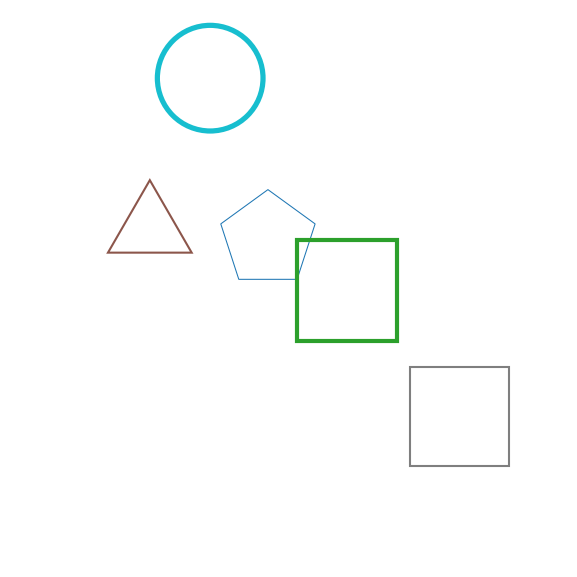[{"shape": "pentagon", "thickness": 0.5, "radius": 0.43, "center": [0.464, 0.585]}, {"shape": "square", "thickness": 2, "radius": 0.43, "center": [0.601, 0.496]}, {"shape": "triangle", "thickness": 1, "radius": 0.42, "center": [0.259, 0.603]}, {"shape": "square", "thickness": 1, "radius": 0.43, "center": [0.796, 0.278]}, {"shape": "circle", "thickness": 2.5, "radius": 0.46, "center": [0.364, 0.864]}]